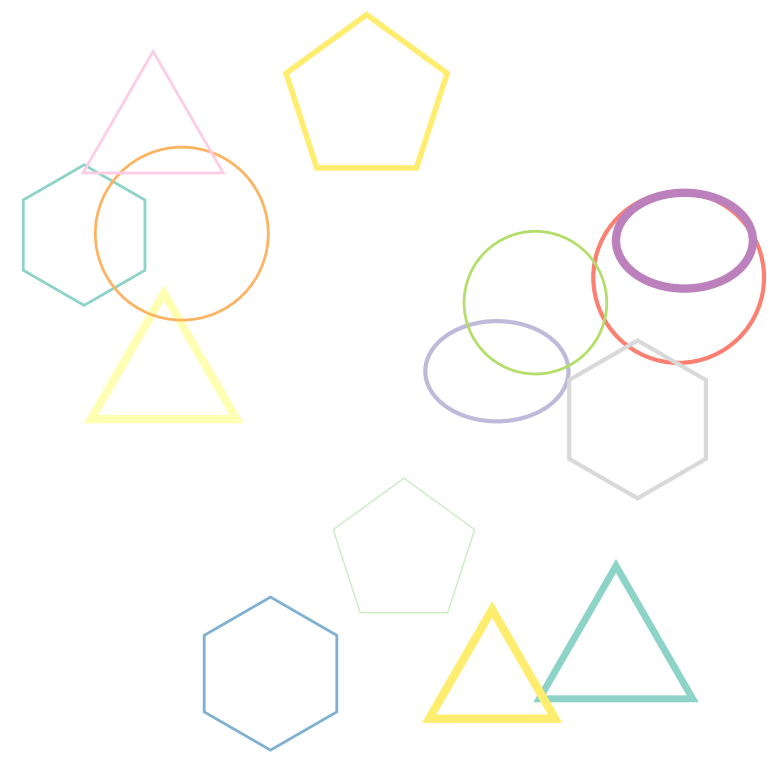[{"shape": "hexagon", "thickness": 1, "radius": 0.46, "center": [0.109, 0.695]}, {"shape": "triangle", "thickness": 2.5, "radius": 0.58, "center": [0.8, 0.15]}, {"shape": "triangle", "thickness": 3, "radius": 0.54, "center": [0.213, 0.51]}, {"shape": "oval", "thickness": 1.5, "radius": 0.46, "center": [0.645, 0.518]}, {"shape": "circle", "thickness": 1.5, "radius": 0.55, "center": [0.881, 0.64]}, {"shape": "hexagon", "thickness": 1, "radius": 0.5, "center": [0.351, 0.125]}, {"shape": "circle", "thickness": 1, "radius": 0.56, "center": [0.236, 0.697]}, {"shape": "circle", "thickness": 1, "radius": 0.46, "center": [0.695, 0.607]}, {"shape": "triangle", "thickness": 1, "radius": 0.53, "center": [0.199, 0.828]}, {"shape": "hexagon", "thickness": 1.5, "radius": 0.51, "center": [0.828, 0.455]}, {"shape": "oval", "thickness": 3, "radius": 0.44, "center": [0.889, 0.687]}, {"shape": "pentagon", "thickness": 0.5, "radius": 0.48, "center": [0.525, 0.282]}, {"shape": "triangle", "thickness": 3, "radius": 0.47, "center": [0.639, 0.114]}, {"shape": "pentagon", "thickness": 2, "radius": 0.55, "center": [0.476, 0.871]}]